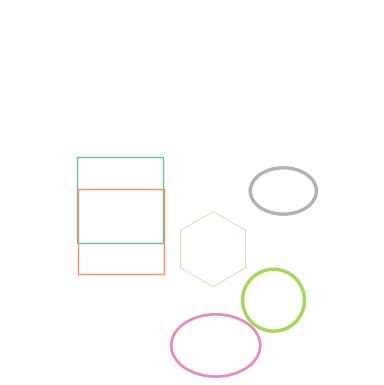[{"shape": "square", "thickness": 1, "radius": 0.56, "center": [0.312, 0.48]}, {"shape": "square", "thickness": 1, "radius": 0.56, "center": [0.315, 0.399]}, {"shape": "oval", "thickness": 2, "radius": 0.58, "center": [0.56, 0.103]}, {"shape": "circle", "thickness": 2.5, "radius": 0.4, "center": [0.71, 0.22]}, {"shape": "hexagon", "thickness": 0.5, "radius": 0.49, "center": [0.554, 0.353]}, {"shape": "oval", "thickness": 2.5, "radius": 0.43, "center": [0.736, 0.504]}]